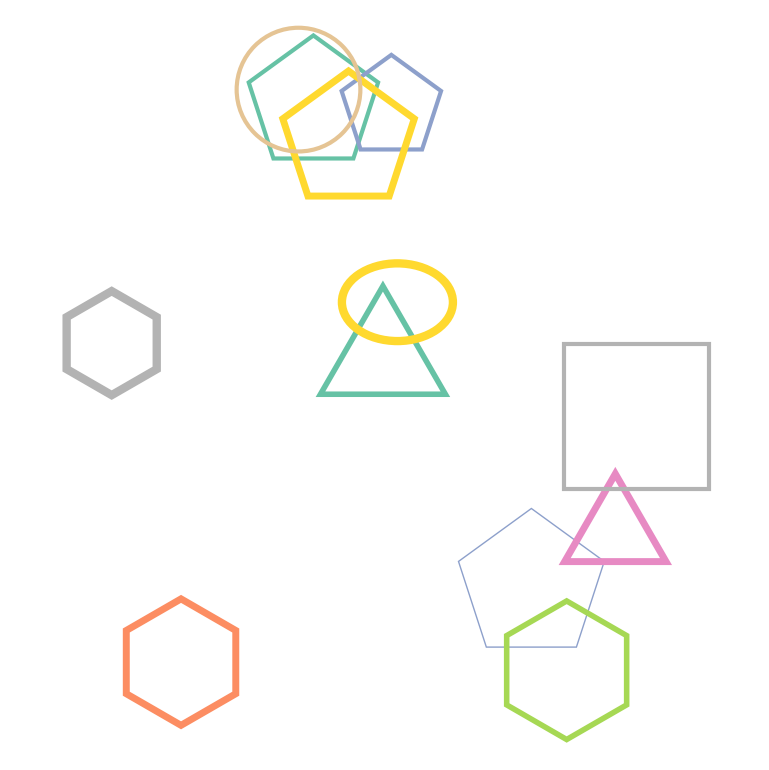[{"shape": "pentagon", "thickness": 1.5, "radius": 0.44, "center": [0.407, 0.866]}, {"shape": "triangle", "thickness": 2, "radius": 0.47, "center": [0.497, 0.535]}, {"shape": "hexagon", "thickness": 2.5, "radius": 0.41, "center": [0.235, 0.14]}, {"shape": "pentagon", "thickness": 0.5, "radius": 0.5, "center": [0.69, 0.24]}, {"shape": "pentagon", "thickness": 1.5, "radius": 0.34, "center": [0.508, 0.861]}, {"shape": "triangle", "thickness": 2.5, "radius": 0.38, "center": [0.799, 0.309]}, {"shape": "hexagon", "thickness": 2, "radius": 0.45, "center": [0.736, 0.13]}, {"shape": "pentagon", "thickness": 2.5, "radius": 0.45, "center": [0.453, 0.818]}, {"shape": "oval", "thickness": 3, "radius": 0.36, "center": [0.516, 0.608]}, {"shape": "circle", "thickness": 1.5, "radius": 0.4, "center": [0.388, 0.884]}, {"shape": "hexagon", "thickness": 3, "radius": 0.34, "center": [0.145, 0.554]}, {"shape": "square", "thickness": 1.5, "radius": 0.47, "center": [0.827, 0.459]}]